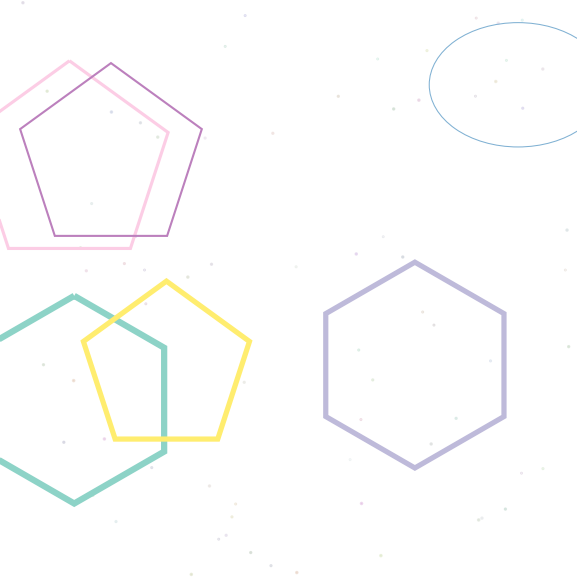[{"shape": "hexagon", "thickness": 3, "radius": 0.9, "center": [0.129, 0.307]}, {"shape": "hexagon", "thickness": 2.5, "radius": 0.89, "center": [0.718, 0.367]}, {"shape": "oval", "thickness": 0.5, "radius": 0.77, "center": [0.897, 0.852]}, {"shape": "pentagon", "thickness": 1.5, "radius": 0.9, "center": [0.12, 0.714]}, {"shape": "pentagon", "thickness": 1, "radius": 0.83, "center": [0.192, 0.724]}, {"shape": "pentagon", "thickness": 2.5, "radius": 0.76, "center": [0.288, 0.361]}]